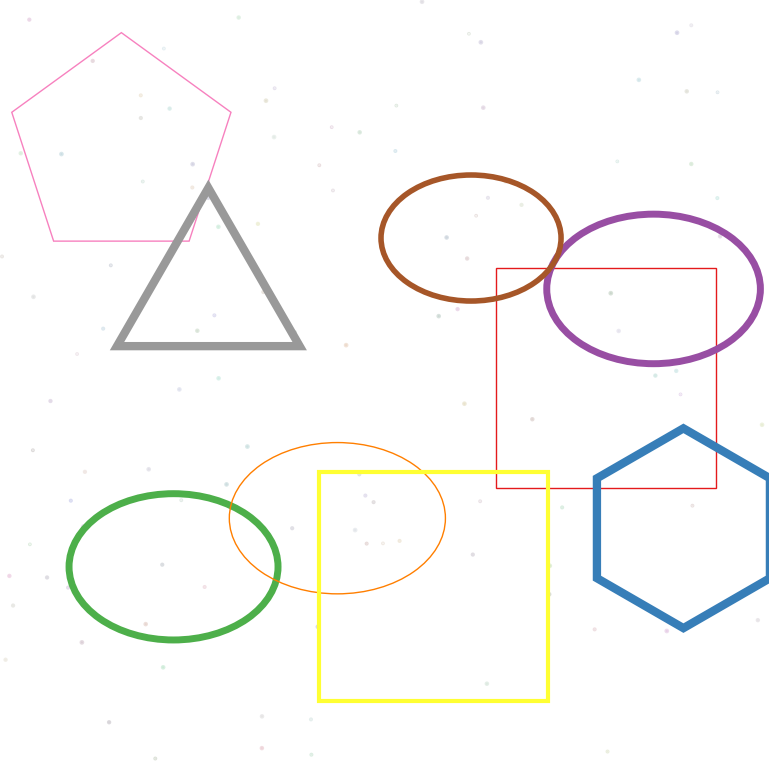[{"shape": "square", "thickness": 0.5, "radius": 0.71, "center": [0.787, 0.509]}, {"shape": "hexagon", "thickness": 3, "radius": 0.65, "center": [0.888, 0.314]}, {"shape": "oval", "thickness": 2.5, "radius": 0.68, "center": [0.225, 0.264]}, {"shape": "oval", "thickness": 2.5, "radius": 0.69, "center": [0.849, 0.625]}, {"shape": "oval", "thickness": 0.5, "radius": 0.7, "center": [0.438, 0.327]}, {"shape": "square", "thickness": 1.5, "radius": 0.74, "center": [0.563, 0.239]}, {"shape": "oval", "thickness": 2, "radius": 0.58, "center": [0.612, 0.691]}, {"shape": "pentagon", "thickness": 0.5, "radius": 0.75, "center": [0.158, 0.808]}, {"shape": "triangle", "thickness": 3, "radius": 0.68, "center": [0.271, 0.619]}]